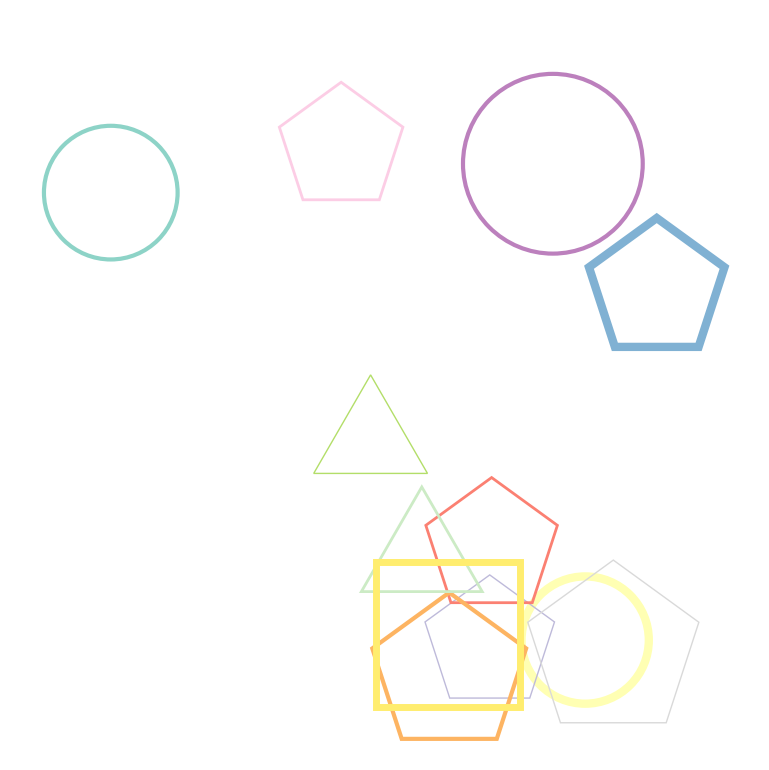[{"shape": "circle", "thickness": 1.5, "radius": 0.43, "center": [0.144, 0.75]}, {"shape": "circle", "thickness": 3, "radius": 0.41, "center": [0.76, 0.169]}, {"shape": "pentagon", "thickness": 0.5, "radius": 0.44, "center": [0.636, 0.165]}, {"shape": "pentagon", "thickness": 1, "radius": 0.45, "center": [0.638, 0.29]}, {"shape": "pentagon", "thickness": 3, "radius": 0.46, "center": [0.853, 0.624]}, {"shape": "pentagon", "thickness": 1.5, "radius": 0.53, "center": [0.583, 0.125]}, {"shape": "triangle", "thickness": 0.5, "radius": 0.43, "center": [0.481, 0.428]}, {"shape": "pentagon", "thickness": 1, "radius": 0.42, "center": [0.443, 0.809]}, {"shape": "pentagon", "thickness": 0.5, "radius": 0.58, "center": [0.797, 0.156]}, {"shape": "circle", "thickness": 1.5, "radius": 0.58, "center": [0.718, 0.787]}, {"shape": "triangle", "thickness": 1, "radius": 0.45, "center": [0.548, 0.277]}, {"shape": "square", "thickness": 2.5, "radius": 0.47, "center": [0.582, 0.176]}]